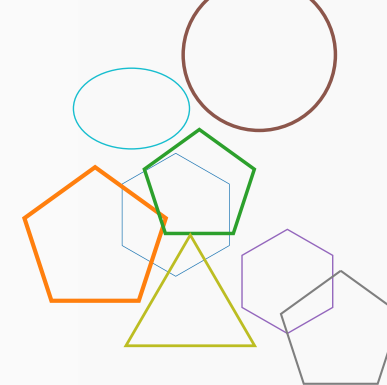[{"shape": "hexagon", "thickness": 0.5, "radius": 0.8, "center": [0.454, 0.442]}, {"shape": "pentagon", "thickness": 3, "radius": 0.96, "center": [0.245, 0.374]}, {"shape": "pentagon", "thickness": 2.5, "radius": 0.75, "center": [0.514, 0.514]}, {"shape": "hexagon", "thickness": 1, "radius": 0.68, "center": [0.742, 0.269]}, {"shape": "circle", "thickness": 2.5, "radius": 0.98, "center": [0.669, 0.858]}, {"shape": "pentagon", "thickness": 1.5, "radius": 0.81, "center": [0.879, 0.134]}, {"shape": "triangle", "thickness": 2, "radius": 0.96, "center": [0.491, 0.198]}, {"shape": "oval", "thickness": 1, "radius": 0.75, "center": [0.339, 0.718]}]